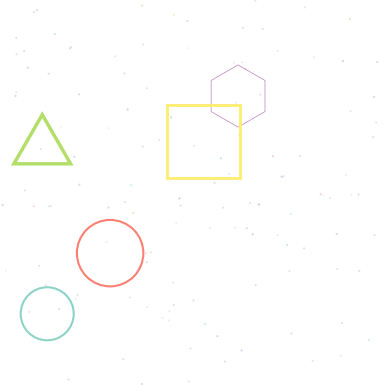[{"shape": "circle", "thickness": 1.5, "radius": 0.34, "center": [0.123, 0.185]}, {"shape": "circle", "thickness": 1.5, "radius": 0.43, "center": [0.286, 0.342]}, {"shape": "triangle", "thickness": 2.5, "radius": 0.43, "center": [0.11, 0.617]}, {"shape": "hexagon", "thickness": 0.5, "radius": 0.4, "center": [0.618, 0.751]}, {"shape": "square", "thickness": 2, "radius": 0.47, "center": [0.527, 0.632]}]